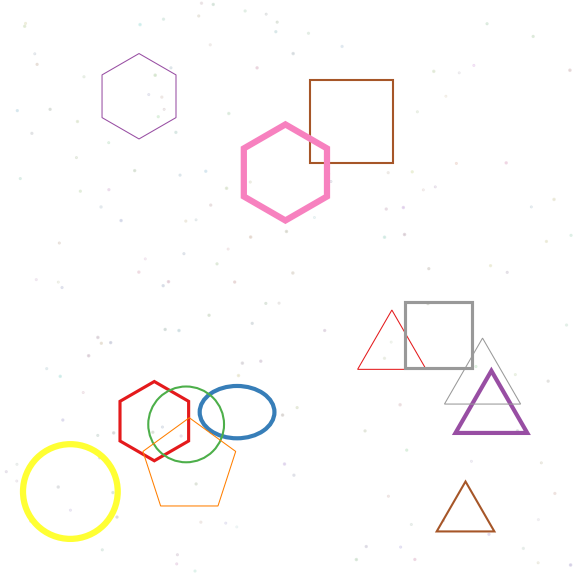[{"shape": "triangle", "thickness": 0.5, "radius": 0.34, "center": [0.679, 0.394]}, {"shape": "hexagon", "thickness": 1.5, "radius": 0.34, "center": [0.267, 0.27]}, {"shape": "oval", "thickness": 2, "radius": 0.32, "center": [0.411, 0.285]}, {"shape": "circle", "thickness": 1, "radius": 0.33, "center": [0.322, 0.264]}, {"shape": "hexagon", "thickness": 0.5, "radius": 0.37, "center": [0.241, 0.832]}, {"shape": "triangle", "thickness": 2, "radius": 0.36, "center": [0.851, 0.285]}, {"shape": "pentagon", "thickness": 0.5, "radius": 0.42, "center": [0.328, 0.191]}, {"shape": "circle", "thickness": 3, "radius": 0.41, "center": [0.122, 0.148]}, {"shape": "triangle", "thickness": 1, "radius": 0.29, "center": [0.806, 0.108]}, {"shape": "square", "thickness": 1, "radius": 0.36, "center": [0.609, 0.788]}, {"shape": "hexagon", "thickness": 3, "radius": 0.42, "center": [0.494, 0.701]}, {"shape": "square", "thickness": 1.5, "radius": 0.29, "center": [0.759, 0.419]}, {"shape": "triangle", "thickness": 0.5, "radius": 0.38, "center": [0.836, 0.338]}]